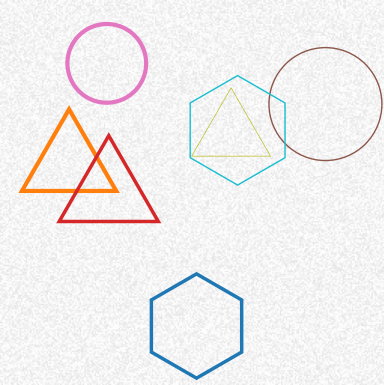[{"shape": "hexagon", "thickness": 2.5, "radius": 0.68, "center": [0.51, 0.153]}, {"shape": "triangle", "thickness": 3, "radius": 0.71, "center": [0.179, 0.575]}, {"shape": "triangle", "thickness": 2.5, "radius": 0.74, "center": [0.282, 0.499]}, {"shape": "circle", "thickness": 1, "radius": 0.73, "center": [0.845, 0.73]}, {"shape": "circle", "thickness": 3, "radius": 0.51, "center": [0.277, 0.835]}, {"shape": "triangle", "thickness": 0.5, "radius": 0.59, "center": [0.6, 0.654]}, {"shape": "hexagon", "thickness": 1, "radius": 0.71, "center": [0.617, 0.661]}]